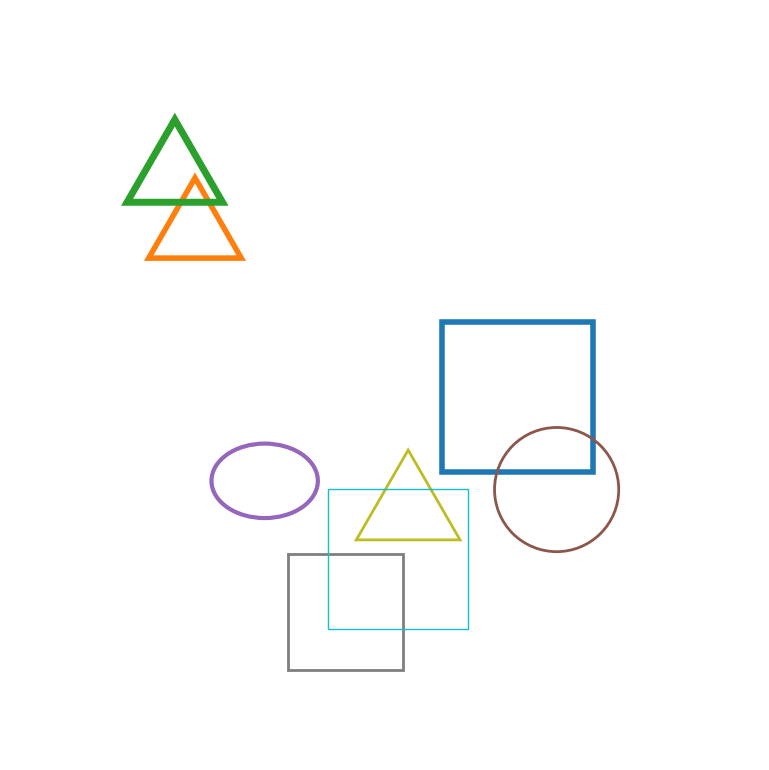[{"shape": "square", "thickness": 2, "radius": 0.49, "center": [0.672, 0.484]}, {"shape": "triangle", "thickness": 2, "radius": 0.35, "center": [0.253, 0.7]}, {"shape": "triangle", "thickness": 2.5, "radius": 0.36, "center": [0.227, 0.773]}, {"shape": "oval", "thickness": 1.5, "radius": 0.35, "center": [0.344, 0.376]}, {"shape": "circle", "thickness": 1, "radius": 0.4, "center": [0.723, 0.364]}, {"shape": "square", "thickness": 1, "radius": 0.37, "center": [0.449, 0.205]}, {"shape": "triangle", "thickness": 1, "radius": 0.39, "center": [0.53, 0.338]}, {"shape": "square", "thickness": 0.5, "radius": 0.45, "center": [0.517, 0.274]}]